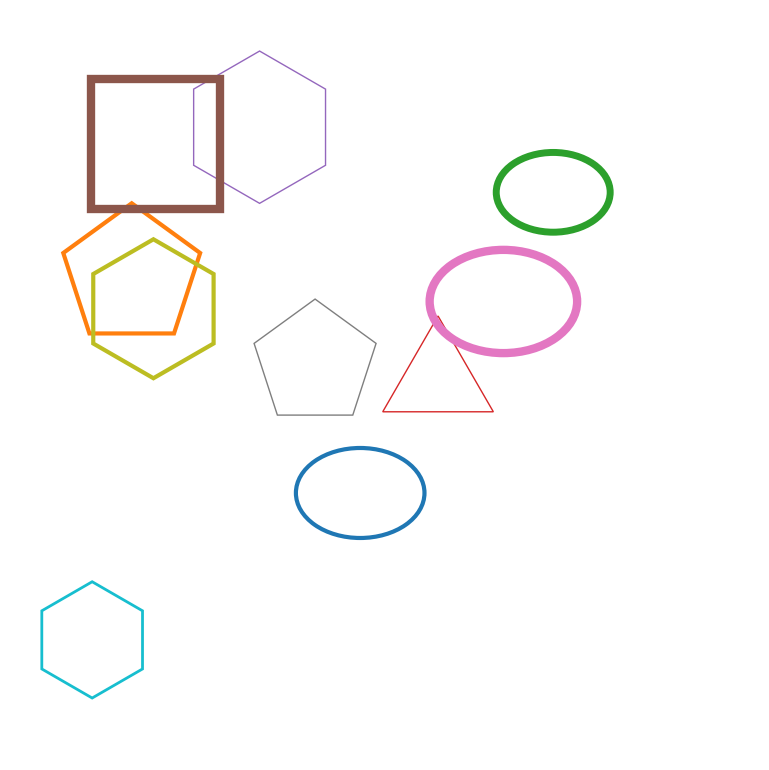[{"shape": "oval", "thickness": 1.5, "radius": 0.42, "center": [0.468, 0.36]}, {"shape": "pentagon", "thickness": 1.5, "radius": 0.47, "center": [0.171, 0.643]}, {"shape": "oval", "thickness": 2.5, "radius": 0.37, "center": [0.718, 0.75]}, {"shape": "triangle", "thickness": 0.5, "radius": 0.41, "center": [0.569, 0.507]}, {"shape": "hexagon", "thickness": 0.5, "radius": 0.49, "center": [0.337, 0.835]}, {"shape": "square", "thickness": 3, "radius": 0.42, "center": [0.202, 0.813]}, {"shape": "oval", "thickness": 3, "radius": 0.48, "center": [0.654, 0.608]}, {"shape": "pentagon", "thickness": 0.5, "radius": 0.42, "center": [0.409, 0.528]}, {"shape": "hexagon", "thickness": 1.5, "radius": 0.45, "center": [0.199, 0.599]}, {"shape": "hexagon", "thickness": 1, "radius": 0.38, "center": [0.12, 0.169]}]